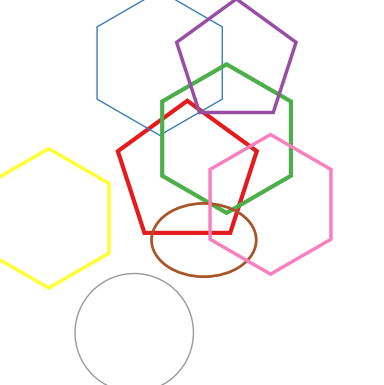[{"shape": "pentagon", "thickness": 3, "radius": 0.95, "center": [0.487, 0.549]}, {"shape": "hexagon", "thickness": 1, "radius": 0.94, "center": [0.415, 0.836]}, {"shape": "hexagon", "thickness": 3, "radius": 0.97, "center": [0.588, 0.64]}, {"shape": "pentagon", "thickness": 2.5, "radius": 0.82, "center": [0.614, 0.84]}, {"shape": "hexagon", "thickness": 2.5, "radius": 0.9, "center": [0.126, 0.433]}, {"shape": "oval", "thickness": 2, "radius": 0.68, "center": [0.53, 0.376]}, {"shape": "hexagon", "thickness": 2.5, "radius": 0.91, "center": [0.703, 0.469]}, {"shape": "circle", "thickness": 1, "radius": 0.77, "center": [0.349, 0.136]}]